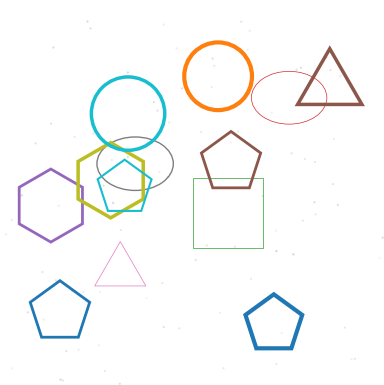[{"shape": "pentagon", "thickness": 3, "radius": 0.39, "center": [0.711, 0.158]}, {"shape": "pentagon", "thickness": 2, "radius": 0.41, "center": [0.156, 0.19]}, {"shape": "circle", "thickness": 3, "radius": 0.44, "center": [0.567, 0.802]}, {"shape": "square", "thickness": 0.5, "radius": 0.46, "center": [0.592, 0.447]}, {"shape": "oval", "thickness": 0.5, "radius": 0.49, "center": [0.751, 0.746]}, {"shape": "hexagon", "thickness": 2, "radius": 0.47, "center": [0.132, 0.466]}, {"shape": "pentagon", "thickness": 2, "radius": 0.4, "center": [0.6, 0.578]}, {"shape": "triangle", "thickness": 2.5, "radius": 0.48, "center": [0.857, 0.777]}, {"shape": "triangle", "thickness": 0.5, "radius": 0.38, "center": [0.312, 0.296]}, {"shape": "oval", "thickness": 1, "radius": 0.5, "center": [0.351, 0.575]}, {"shape": "hexagon", "thickness": 2.5, "radius": 0.49, "center": [0.287, 0.532]}, {"shape": "circle", "thickness": 2.5, "radius": 0.48, "center": [0.333, 0.705]}, {"shape": "pentagon", "thickness": 1.5, "radius": 0.37, "center": [0.324, 0.512]}]